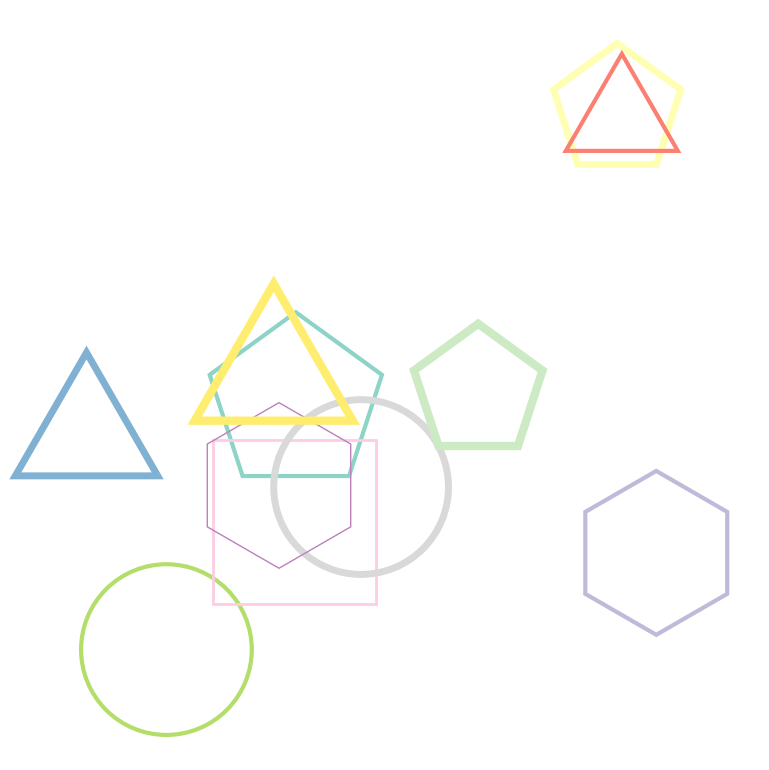[{"shape": "pentagon", "thickness": 1.5, "radius": 0.59, "center": [0.384, 0.477]}, {"shape": "pentagon", "thickness": 2.5, "radius": 0.43, "center": [0.802, 0.857]}, {"shape": "hexagon", "thickness": 1.5, "radius": 0.53, "center": [0.852, 0.282]}, {"shape": "triangle", "thickness": 1.5, "radius": 0.42, "center": [0.808, 0.846]}, {"shape": "triangle", "thickness": 2.5, "radius": 0.53, "center": [0.112, 0.435]}, {"shape": "circle", "thickness": 1.5, "radius": 0.55, "center": [0.216, 0.156]}, {"shape": "square", "thickness": 1, "radius": 0.53, "center": [0.383, 0.322]}, {"shape": "circle", "thickness": 2.5, "radius": 0.57, "center": [0.469, 0.367]}, {"shape": "hexagon", "thickness": 0.5, "radius": 0.54, "center": [0.362, 0.37]}, {"shape": "pentagon", "thickness": 3, "radius": 0.44, "center": [0.621, 0.492]}, {"shape": "triangle", "thickness": 3, "radius": 0.59, "center": [0.356, 0.513]}]